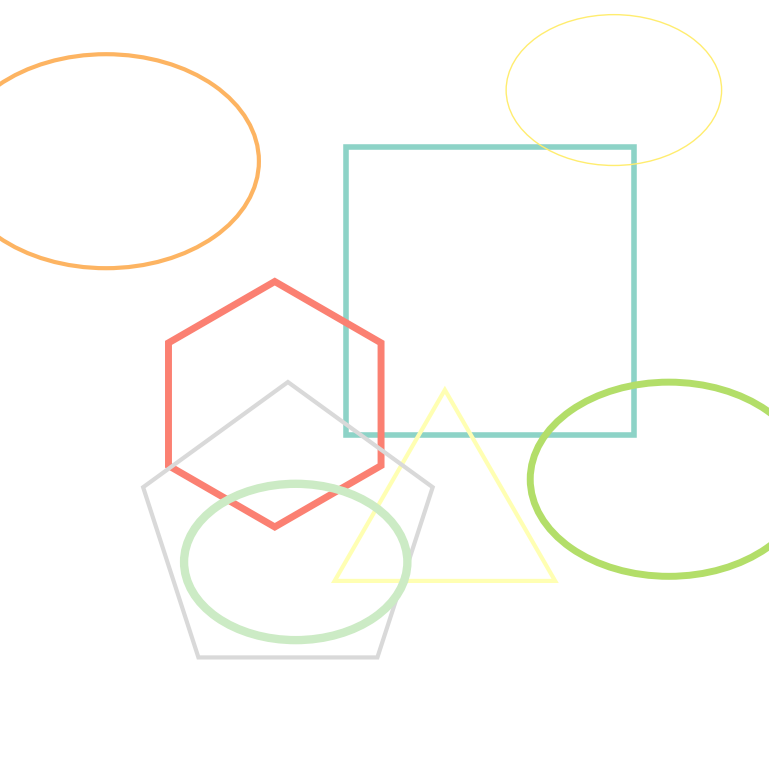[{"shape": "square", "thickness": 2, "radius": 0.94, "center": [0.636, 0.622]}, {"shape": "triangle", "thickness": 1.5, "radius": 0.83, "center": [0.578, 0.328]}, {"shape": "hexagon", "thickness": 2.5, "radius": 0.8, "center": [0.357, 0.475]}, {"shape": "oval", "thickness": 1.5, "radius": 0.99, "center": [0.138, 0.791]}, {"shape": "oval", "thickness": 2.5, "radius": 0.9, "center": [0.869, 0.378]}, {"shape": "pentagon", "thickness": 1.5, "radius": 0.99, "center": [0.374, 0.306]}, {"shape": "oval", "thickness": 3, "radius": 0.73, "center": [0.384, 0.27]}, {"shape": "oval", "thickness": 0.5, "radius": 0.7, "center": [0.797, 0.883]}]